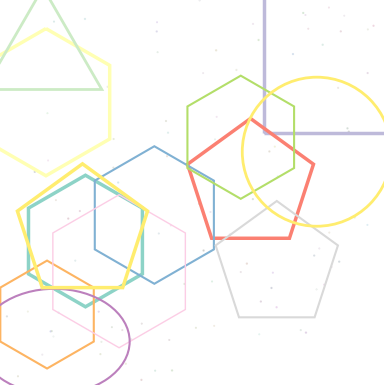[{"shape": "hexagon", "thickness": 2.5, "radius": 0.85, "center": [0.222, 0.374]}, {"shape": "hexagon", "thickness": 2.5, "radius": 0.96, "center": [0.119, 0.735]}, {"shape": "square", "thickness": 2.5, "radius": 0.99, "center": [0.884, 0.852]}, {"shape": "pentagon", "thickness": 2.5, "radius": 0.86, "center": [0.651, 0.52]}, {"shape": "hexagon", "thickness": 1.5, "radius": 0.89, "center": [0.401, 0.442]}, {"shape": "hexagon", "thickness": 1.5, "radius": 0.7, "center": [0.122, 0.183]}, {"shape": "hexagon", "thickness": 1.5, "radius": 0.8, "center": [0.625, 0.644]}, {"shape": "hexagon", "thickness": 1, "radius": 0.99, "center": [0.309, 0.295]}, {"shape": "pentagon", "thickness": 1.5, "radius": 0.84, "center": [0.719, 0.311]}, {"shape": "oval", "thickness": 1.5, "radius": 0.98, "center": [0.141, 0.113]}, {"shape": "triangle", "thickness": 2, "radius": 0.88, "center": [0.112, 0.856]}, {"shape": "pentagon", "thickness": 2.5, "radius": 0.89, "center": [0.214, 0.397]}, {"shape": "circle", "thickness": 2, "radius": 0.97, "center": [0.823, 0.606]}]